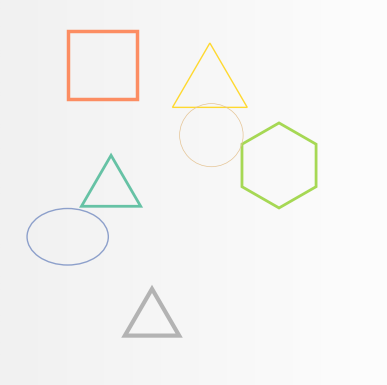[{"shape": "triangle", "thickness": 2, "radius": 0.44, "center": [0.287, 0.508]}, {"shape": "square", "thickness": 2.5, "radius": 0.44, "center": [0.265, 0.831]}, {"shape": "oval", "thickness": 1, "radius": 0.52, "center": [0.175, 0.385]}, {"shape": "hexagon", "thickness": 2, "radius": 0.55, "center": [0.72, 0.57]}, {"shape": "triangle", "thickness": 1, "radius": 0.56, "center": [0.542, 0.777]}, {"shape": "circle", "thickness": 0.5, "radius": 0.41, "center": [0.545, 0.649]}, {"shape": "triangle", "thickness": 3, "radius": 0.4, "center": [0.392, 0.169]}]